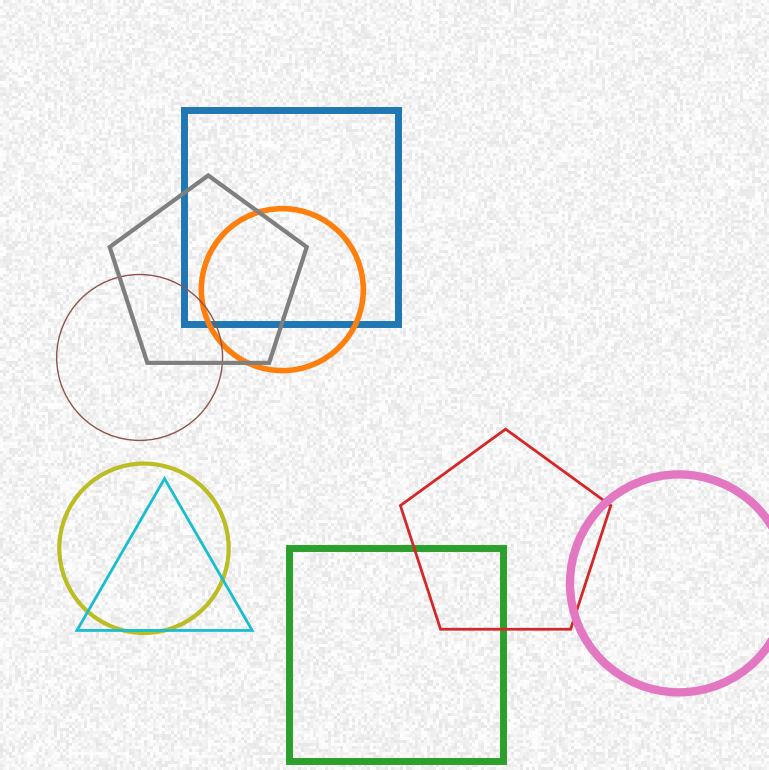[{"shape": "square", "thickness": 2.5, "radius": 0.69, "center": [0.378, 0.719]}, {"shape": "circle", "thickness": 2, "radius": 0.53, "center": [0.367, 0.624]}, {"shape": "square", "thickness": 2.5, "radius": 0.69, "center": [0.514, 0.15]}, {"shape": "pentagon", "thickness": 1, "radius": 0.72, "center": [0.657, 0.299]}, {"shape": "circle", "thickness": 0.5, "radius": 0.54, "center": [0.181, 0.536]}, {"shape": "circle", "thickness": 3, "radius": 0.71, "center": [0.882, 0.242]}, {"shape": "pentagon", "thickness": 1.5, "radius": 0.67, "center": [0.27, 0.638]}, {"shape": "circle", "thickness": 1.5, "radius": 0.55, "center": [0.187, 0.288]}, {"shape": "triangle", "thickness": 1, "radius": 0.66, "center": [0.214, 0.247]}]